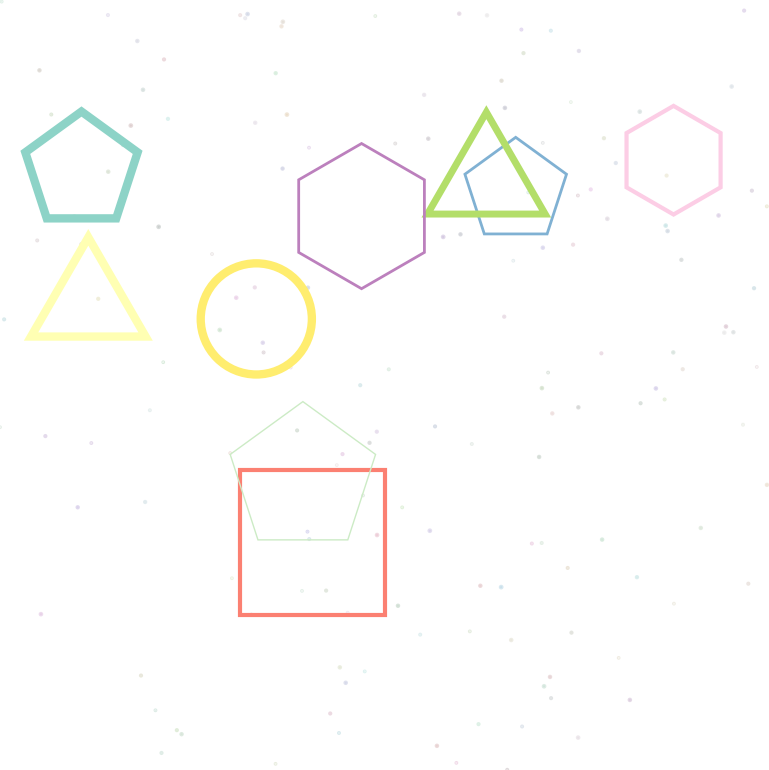[{"shape": "pentagon", "thickness": 3, "radius": 0.38, "center": [0.106, 0.778]}, {"shape": "triangle", "thickness": 3, "radius": 0.43, "center": [0.115, 0.606]}, {"shape": "square", "thickness": 1.5, "radius": 0.47, "center": [0.406, 0.295]}, {"shape": "pentagon", "thickness": 1, "radius": 0.35, "center": [0.67, 0.752]}, {"shape": "triangle", "thickness": 2.5, "radius": 0.44, "center": [0.632, 0.766]}, {"shape": "hexagon", "thickness": 1.5, "radius": 0.35, "center": [0.875, 0.792]}, {"shape": "hexagon", "thickness": 1, "radius": 0.47, "center": [0.47, 0.719]}, {"shape": "pentagon", "thickness": 0.5, "radius": 0.5, "center": [0.393, 0.379]}, {"shape": "circle", "thickness": 3, "radius": 0.36, "center": [0.333, 0.586]}]